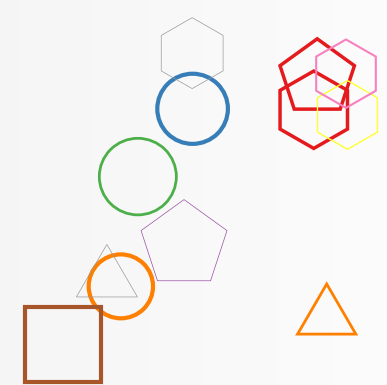[{"shape": "hexagon", "thickness": 2.5, "radius": 0.5, "center": [0.81, 0.715]}, {"shape": "pentagon", "thickness": 2.5, "radius": 0.5, "center": [0.819, 0.798]}, {"shape": "circle", "thickness": 3, "radius": 0.46, "center": [0.497, 0.717]}, {"shape": "circle", "thickness": 2, "radius": 0.5, "center": [0.356, 0.541]}, {"shape": "pentagon", "thickness": 0.5, "radius": 0.58, "center": [0.475, 0.365]}, {"shape": "triangle", "thickness": 2, "radius": 0.43, "center": [0.843, 0.176]}, {"shape": "circle", "thickness": 3, "radius": 0.41, "center": [0.312, 0.256]}, {"shape": "hexagon", "thickness": 1, "radius": 0.45, "center": [0.897, 0.702]}, {"shape": "square", "thickness": 3, "radius": 0.48, "center": [0.163, 0.105]}, {"shape": "hexagon", "thickness": 1.5, "radius": 0.44, "center": [0.893, 0.809]}, {"shape": "hexagon", "thickness": 0.5, "radius": 0.46, "center": [0.496, 0.862]}, {"shape": "triangle", "thickness": 0.5, "radius": 0.45, "center": [0.276, 0.274]}]